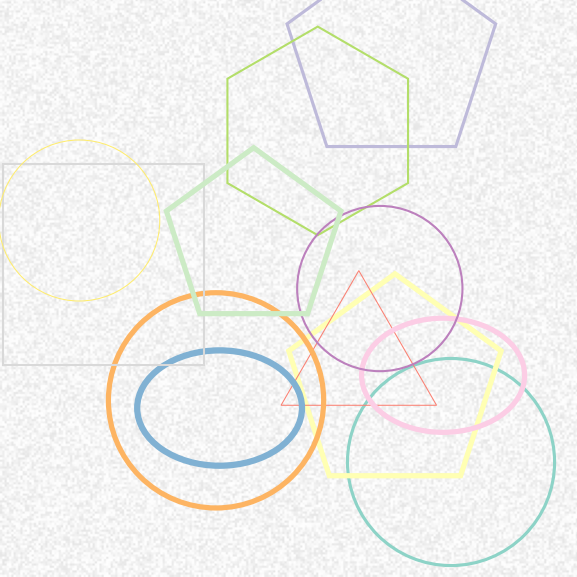[{"shape": "circle", "thickness": 1.5, "radius": 0.9, "center": [0.781, 0.199]}, {"shape": "pentagon", "thickness": 2.5, "radius": 0.97, "center": [0.684, 0.332]}, {"shape": "pentagon", "thickness": 1.5, "radius": 0.95, "center": [0.678, 0.899]}, {"shape": "triangle", "thickness": 0.5, "radius": 0.78, "center": [0.621, 0.375]}, {"shape": "oval", "thickness": 3, "radius": 0.71, "center": [0.38, 0.293]}, {"shape": "circle", "thickness": 2.5, "radius": 0.93, "center": [0.374, 0.306]}, {"shape": "hexagon", "thickness": 1, "radius": 0.9, "center": [0.55, 0.772]}, {"shape": "oval", "thickness": 2.5, "radius": 0.71, "center": [0.767, 0.349]}, {"shape": "square", "thickness": 1, "radius": 0.87, "center": [0.179, 0.542]}, {"shape": "circle", "thickness": 1, "radius": 0.72, "center": [0.658, 0.499]}, {"shape": "pentagon", "thickness": 2.5, "radius": 0.79, "center": [0.439, 0.585]}, {"shape": "circle", "thickness": 0.5, "radius": 0.7, "center": [0.137, 0.617]}]